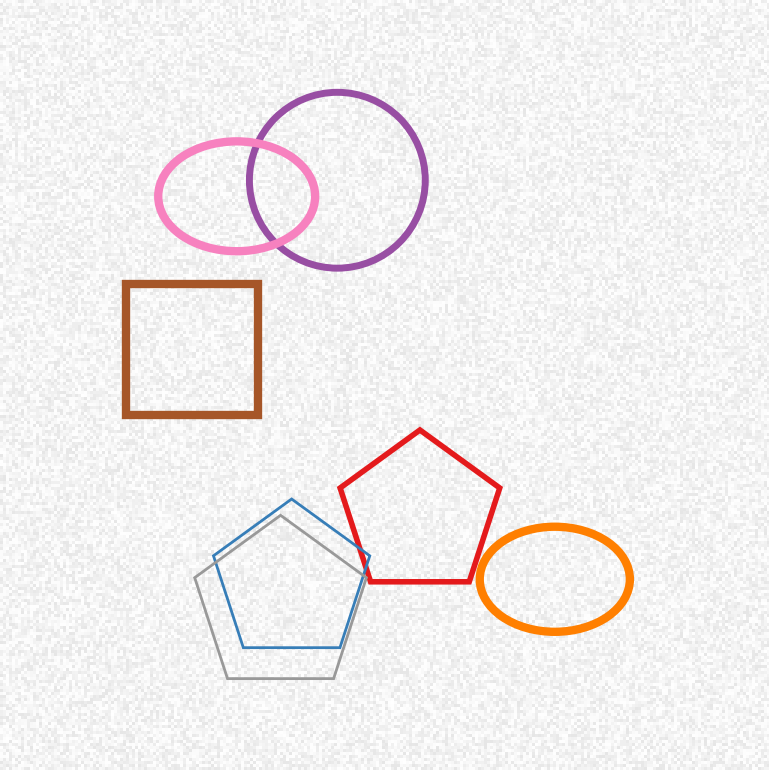[{"shape": "pentagon", "thickness": 2, "radius": 0.54, "center": [0.545, 0.333]}, {"shape": "pentagon", "thickness": 1, "radius": 0.53, "center": [0.379, 0.245]}, {"shape": "circle", "thickness": 2.5, "radius": 0.57, "center": [0.438, 0.766]}, {"shape": "oval", "thickness": 3, "radius": 0.49, "center": [0.721, 0.248]}, {"shape": "square", "thickness": 3, "radius": 0.43, "center": [0.25, 0.546]}, {"shape": "oval", "thickness": 3, "radius": 0.51, "center": [0.307, 0.745]}, {"shape": "pentagon", "thickness": 1, "radius": 0.59, "center": [0.364, 0.214]}]